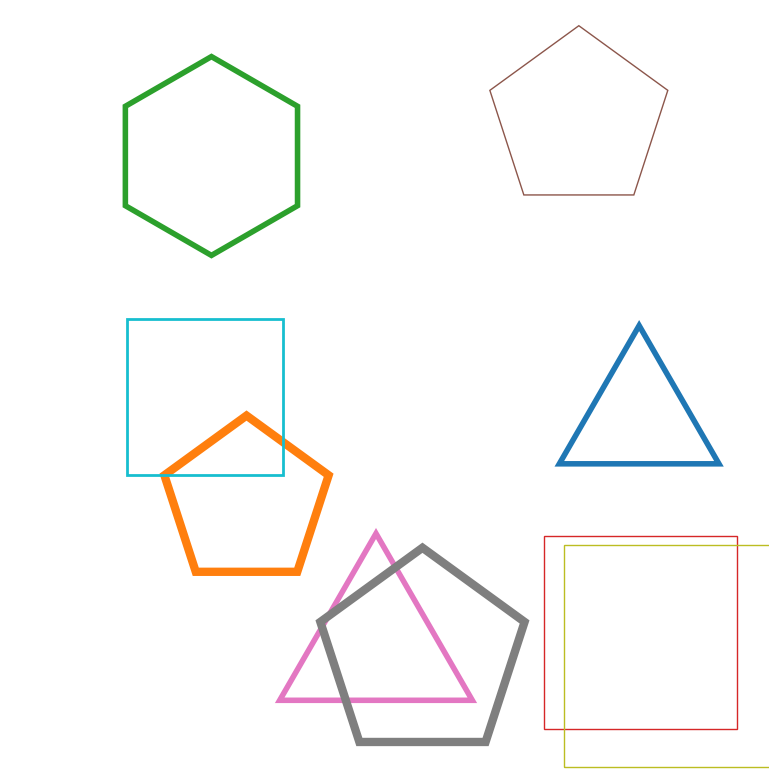[{"shape": "triangle", "thickness": 2, "radius": 0.6, "center": [0.83, 0.457]}, {"shape": "pentagon", "thickness": 3, "radius": 0.56, "center": [0.32, 0.348]}, {"shape": "hexagon", "thickness": 2, "radius": 0.65, "center": [0.275, 0.797]}, {"shape": "square", "thickness": 0.5, "radius": 0.63, "center": [0.832, 0.179]}, {"shape": "pentagon", "thickness": 0.5, "radius": 0.61, "center": [0.752, 0.845]}, {"shape": "triangle", "thickness": 2, "radius": 0.72, "center": [0.488, 0.163]}, {"shape": "pentagon", "thickness": 3, "radius": 0.7, "center": [0.549, 0.149]}, {"shape": "square", "thickness": 0.5, "radius": 0.72, "center": [0.876, 0.148]}, {"shape": "square", "thickness": 1, "radius": 0.51, "center": [0.266, 0.484]}]